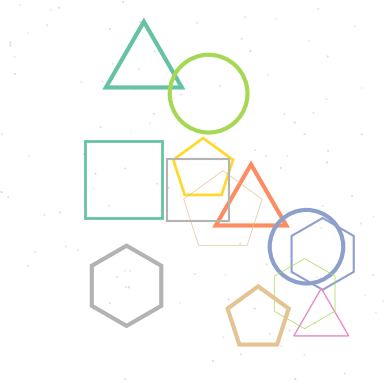[{"shape": "triangle", "thickness": 3, "radius": 0.57, "center": [0.374, 0.83]}, {"shape": "square", "thickness": 2, "radius": 0.5, "center": [0.321, 0.533]}, {"shape": "triangle", "thickness": 3, "radius": 0.53, "center": [0.652, 0.467]}, {"shape": "hexagon", "thickness": 1.5, "radius": 0.47, "center": [0.838, 0.341]}, {"shape": "circle", "thickness": 3, "radius": 0.48, "center": [0.796, 0.359]}, {"shape": "triangle", "thickness": 1, "radius": 0.41, "center": [0.834, 0.169]}, {"shape": "circle", "thickness": 3, "radius": 0.5, "center": [0.542, 0.757]}, {"shape": "hexagon", "thickness": 0.5, "radius": 0.46, "center": [0.791, 0.237]}, {"shape": "pentagon", "thickness": 2, "radius": 0.41, "center": [0.528, 0.56]}, {"shape": "pentagon", "thickness": 3, "radius": 0.42, "center": [0.671, 0.173]}, {"shape": "pentagon", "thickness": 0.5, "radius": 0.54, "center": [0.579, 0.449]}, {"shape": "square", "thickness": 1.5, "radius": 0.4, "center": [0.514, 0.505]}, {"shape": "hexagon", "thickness": 3, "radius": 0.52, "center": [0.329, 0.258]}]